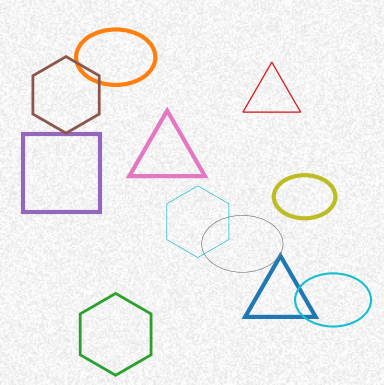[{"shape": "triangle", "thickness": 3, "radius": 0.53, "center": [0.728, 0.23]}, {"shape": "oval", "thickness": 3, "radius": 0.51, "center": [0.301, 0.851]}, {"shape": "hexagon", "thickness": 2, "radius": 0.53, "center": [0.3, 0.132]}, {"shape": "triangle", "thickness": 1, "radius": 0.43, "center": [0.706, 0.752]}, {"shape": "square", "thickness": 3, "radius": 0.5, "center": [0.159, 0.55]}, {"shape": "hexagon", "thickness": 2, "radius": 0.5, "center": [0.172, 0.754]}, {"shape": "triangle", "thickness": 3, "radius": 0.57, "center": [0.434, 0.599]}, {"shape": "oval", "thickness": 0.5, "radius": 0.53, "center": [0.629, 0.367]}, {"shape": "oval", "thickness": 3, "radius": 0.4, "center": [0.791, 0.489]}, {"shape": "hexagon", "thickness": 0.5, "radius": 0.47, "center": [0.514, 0.424]}, {"shape": "oval", "thickness": 1.5, "radius": 0.49, "center": [0.865, 0.221]}]